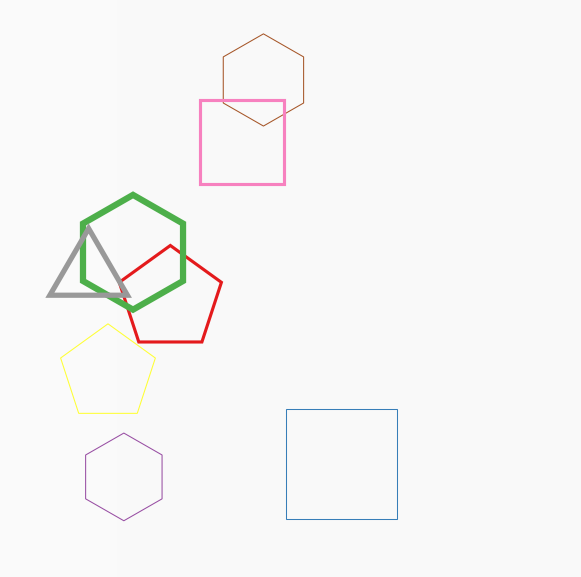[{"shape": "pentagon", "thickness": 1.5, "radius": 0.46, "center": [0.293, 0.482]}, {"shape": "square", "thickness": 0.5, "radius": 0.48, "center": [0.587, 0.196]}, {"shape": "hexagon", "thickness": 3, "radius": 0.5, "center": [0.229, 0.562]}, {"shape": "hexagon", "thickness": 0.5, "radius": 0.38, "center": [0.213, 0.173]}, {"shape": "pentagon", "thickness": 0.5, "radius": 0.43, "center": [0.186, 0.353]}, {"shape": "hexagon", "thickness": 0.5, "radius": 0.4, "center": [0.453, 0.861]}, {"shape": "square", "thickness": 1.5, "radius": 0.36, "center": [0.416, 0.753]}, {"shape": "triangle", "thickness": 2.5, "radius": 0.39, "center": [0.153, 0.526]}]